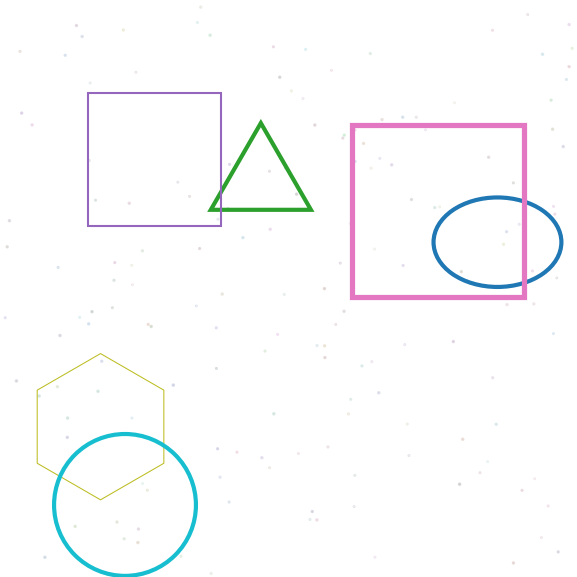[{"shape": "oval", "thickness": 2, "radius": 0.55, "center": [0.861, 0.58]}, {"shape": "triangle", "thickness": 2, "radius": 0.5, "center": [0.452, 0.686]}, {"shape": "square", "thickness": 1, "radius": 0.57, "center": [0.268, 0.722]}, {"shape": "square", "thickness": 2.5, "radius": 0.74, "center": [0.758, 0.635]}, {"shape": "hexagon", "thickness": 0.5, "radius": 0.63, "center": [0.174, 0.26]}, {"shape": "circle", "thickness": 2, "radius": 0.61, "center": [0.216, 0.125]}]